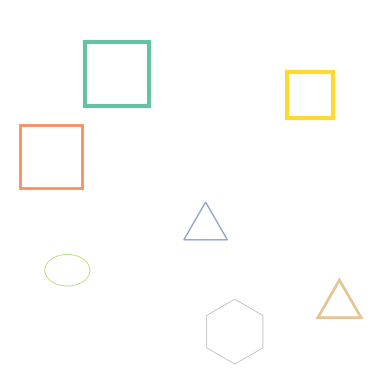[{"shape": "square", "thickness": 3, "radius": 0.42, "center": [0.304, 0.808]}, {"shape": "square", "thickness": 2, "radius": 0.4, "center": [0.132, 0.593]}, {"shape": "triangle", "thickness": 1, "radius": 0.33, "center": [0.534, 0.41]}, {"shape": "oval", "thickness": 0.5, "radius": 0.29, "center": [0.175, 0.298]}, {"shape": "square", "thickness": 3, "radius": 0.3, "center": [0.805, 0.754]}, {"shape": "triangle", "thickness": 2, "radius": 0.32, "center": [0.882, 0.207]}, {"shape": "hexagon", "thickness": 0.5, "radius": 0.42, "center": [0.61, 0.139]}]